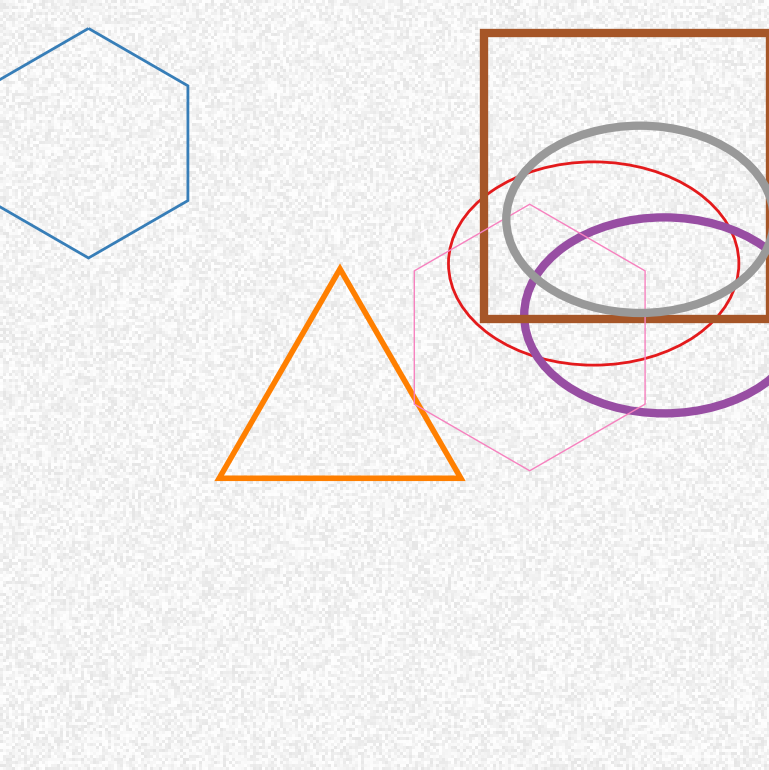[{"shape": "oval", "thickness": 1, "radius": 0.94, "center": [0.771, 0.658]}, {"shape": "hexagon", "thickness": 1, "radius": 0.75, "center": [0.115, 0.814]}, {"shape": "oval", "thickness": 3, "radius": 0.91, "center": [0.863, 0.59]}, {"shape": "triangle", "thickness": 2, "radius": 0.91, "center": [0.442, 0.469]}, {"shape": "square", "thickness": 3, "radius": 0.93, "center": [0.814, 0.771]}, {"shape": "hexagon", "thickness": 0.5, "radius": 0.87, "center": [0.688, 0.562]}, {"shape": "oval", "thickness": 3, "radius": 0.87, "center": [0.831, 0.715]}]